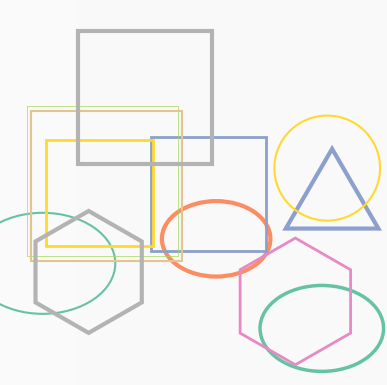[{"shape": "oval", "thickness": 1.5, "radius": 0.94, "center": [0.11, 0.316]}, {"shape": "oval", "thickness": 2.5, "radius": 0.8, "center": [0.83, 0.147]}, {"shape": "oval", "thickness": 3, "radius": 0.7, "center": [0.558, 0.38]}, {"shape": "triangle", "thickness": 3, "radius": 0.69, "center": [0.857, 0.475]}, {"shape": "square", "thickness": 2, "radius": 0.74, "center": [0.537, 0.496]}, {"shape": "hexagon", "thickness": 2, "radius": 0.82, "center": [0.762, 0.217]}, {"shape": "square", "thickness": 0.5, "radius": 0.97, "center": [0.264, 0.529]}, {"shape": "circle", "thickness": 1.5, "radius": 0.68, "center": [0.844, 0.563]}, {"shape": "square", "thickness": 2, "radius": 0.69, "center": [0.258, 0.499]}, {"shape": "square", "thickness": 1.5, "radius": 0.97, "center": [0.274, 0.516]}, {"shape": "hexagon", "thickness": 3, "radius": 0.79, "center": [0.229, 0.294]}, {"shape": "square", "thickness": 3, "radius": 0.86, "center": [0.375, 0.746]}]